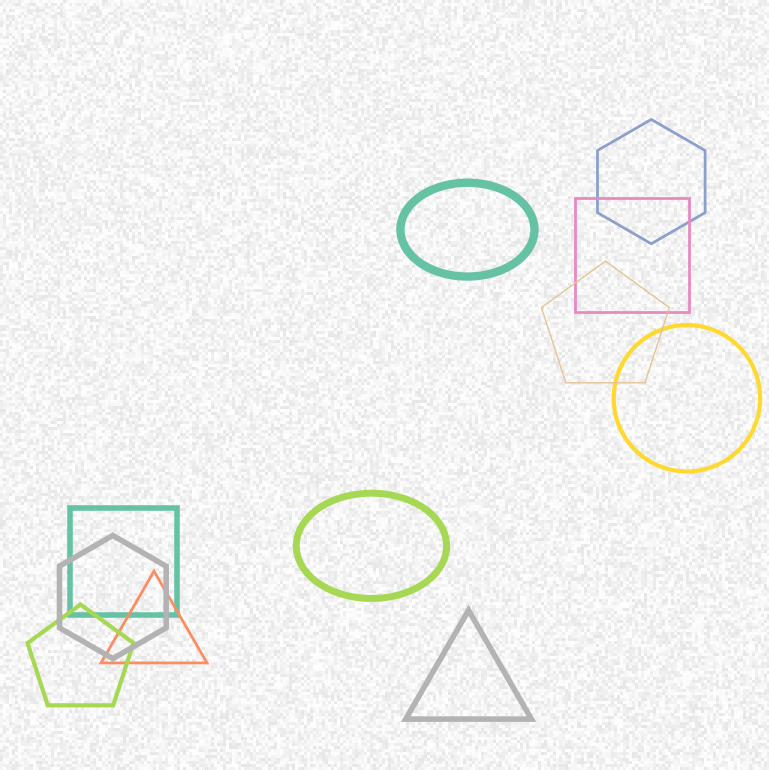[{"shape": "square", "thickness": 2, "radius": 0.35, "center": [0.161, 0.271]}, {"shape": "oval", "thickness": 3, "radius": 0.44, "center": [0.607, 0.702]}, {"shape": "triangle", "thickness": 1, "radius": 0.4, "center": [0.2, 0.179]}, {"shape": "hexagon", "thickness": 1, "radius": 0.4, "center": [0.846, 0.764]}, {"shape": "square", "thickness": 1, "radius": 0.37, "center": [0.821, 0.669]}, {"shape": "pentagon", "thickness": 1.5, "radius": 0.36, "center": [0.105, 0.143]}, {"shape": "oval", "thickness": 2.5, "radius": 0.49, "center": [0.482, 0.291]}, {"shape": "circle", "thickness": 1.5, "radius": 0.48, "center": [0.892, 0.483]}, {"shape": "pentagon", "thickness": 0.5, "radius": 0.44, "center": [0.786, 0.574]}, {"shape": "hexagon", "thickness": 2, "radius": 0.4, "center": [0.147, 0.225]}, {"shape": "triangle", "thickness": 2, "radius": 0.47, "center": [0.609, 0.113]}]